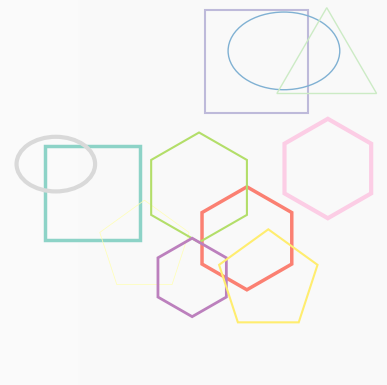[{"shape": "square", "thickness": 2.5, "radius": 0.61, "center": [0.239, 0.498]}, {"shape": "pentagon", "thickness": 0.5, "radius": 0.61, "center": [0.373, 0.359]}, {"shape": "square", "thickness": 1.5, "radius": 0.66, "center": [0.661, 0.84]}, {"shape": "hexagon", "thickness": 2.5, "radius": 0.67, "center": [0.637, 0.381]}, {"shape": "oval", "thickness": 1, "radius": 0.72, "center": [0.733, 0.868]}, {"shape": "hexagon", "thickness": 1.5, "radius": 0.71, "center": [0.514, 0.513]}, {"shape": "hexagon", "thickness": 3, "radius": 0.65, "center": [0.846, 0.562]}, {"shape": "oval", "thickness": 3, "radius": 0.51, "center": [0.144, 0.574]}, {"shape": "hexagon", "thickness": 2, "radius": 0.51, "center": [0.496, 0.279]}, {"shape": "triangle", "thickness": 1, "radius": 0.74, "center": [0.843, 0.831]}, {"shape": "pentagon", "thickness": 1.5, "radius": 0.67, "center": [0.692, 0.271]}]